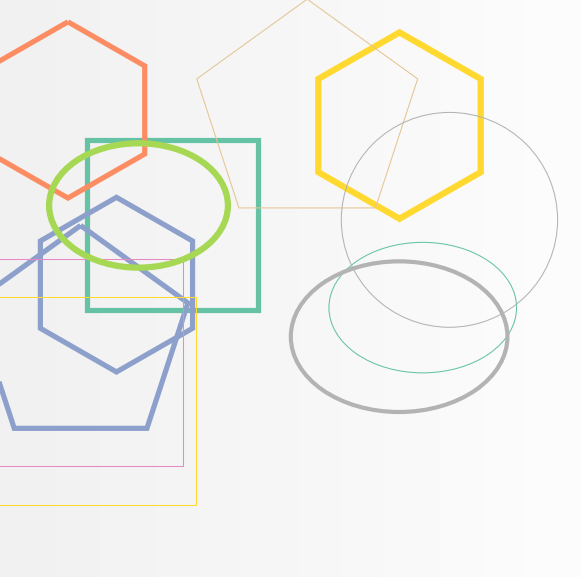[{"shape": "oval", "thickness": 0.5, "radius": 0.81, "center": [0.727, 0.466]}, {"shape": "square", "thickness": 2.5, "radius": 0.73, "center": [0.296, 0.61]}, {"shape": "hexagon", "thickness": 2.5, "radius": 0.76, "center": [0.117, 0.809]}, {"shape": "pentagon", "thickness": 2.5, "radius": 0.97, "center": [0.139, 0.415]}, {"shape": "hexagon", "thickness": 2.5, "radius": 0.76, "center": [0.2, 0.506]}, {"shape": "square", "thickness": 0.5, "radius": 0.9, "center": [0.135, 0.372]}, {"shape": "oval", "thickness": 3, "radius": 0.77, "center": [0.238, 0.643]}, {"shape": "square", "thickness": 0.5, "radius": 0.9, "center": [0.157, 0.305]}, {"shape": "hexagon", "thickness": 3, "radius": 0.81, "center": [0.687, 0.782]}, {"shape": "pentagon", "thickness": 0.5, "radius": 1.0, "center": [0.529, 0.801]}, {"shape": "oval", "thickness": 2, "radius": 0.93, "center": [0.687, 0.416]}, {"shape": "circle", "thickness": 0.5, "radius": 0.93, "center": [0.773, 0.618]}]